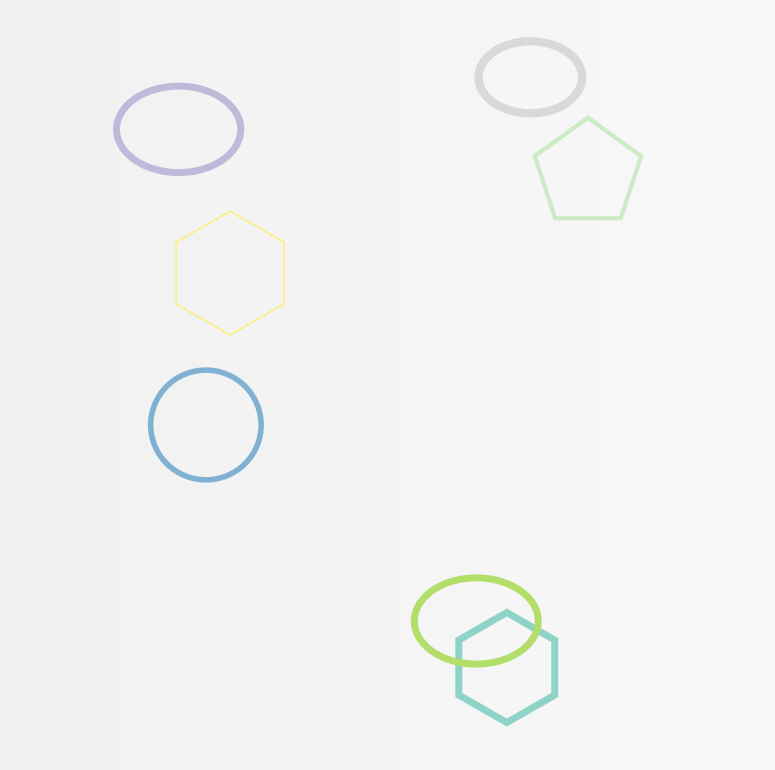[{"shape": "hexagon", "thickness": 2.5, "radius": 0.36, "center": [0.654, 0.133]}, {"shape": "oval", "thickness": 2.5, "radius": 0.4, "center": [0.231, 0.832]}, {"shape": "circle", "thickness": 2, "radius": 0.36, "center": [0.266, 0.448]}, {"shape": "oval", "thickness": 2.5, "radius": 0.4, "center": [0.615, 0.194]}, {"shape": "oval", "thickness": 3, "radius": 0.33, "center": [0.684, 0.9]}, {"shape": "pentagon", "thickness": 1.5, "radius": 0.36, "center": [0.759, 0.775]}, {"shape": "hexagon", "thickness": 0.5, "radius": 0.4, "center": [0.297, 0.645]}]